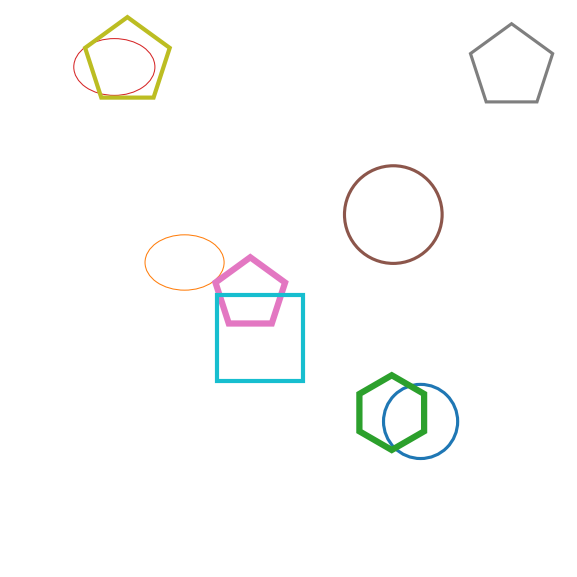[{"shape": "circle", "thickness": 1.5, "radius": 0.32, "center": [0.728, 0.269]}, {"shape": "oval", "thickness": 0.5, "radius": 0.34, "center": [0.32, 0.545]}, {"shape": "hexagon", "thickness": 3, "radius": 0.32, "center": [0.678, 0.285]}, {"shape": "oval", "thickness": 0.5, "radius": 0.35, "center": [0.198, 0.883]}, {"shape": "circle", "thickness": 1.5, "radius": 0.42, "center": [0.681, 0.628]}, {"shape": "pentagon", "thickness": 3, "radius": 0.32, "center": [0.433, 0.49]}, {"shape": "pentagon", "thickness": 1.5, "radius": 0.37, "center": [0.886, 0.883]}, {"shape": "pentagon", "thickness": 2, "radius": 0.39, "center": [0.221, 0.892]}, {"shape": "square", "thickness": 2, "radius": 0.37, "center": [0.45, 0.414]}]